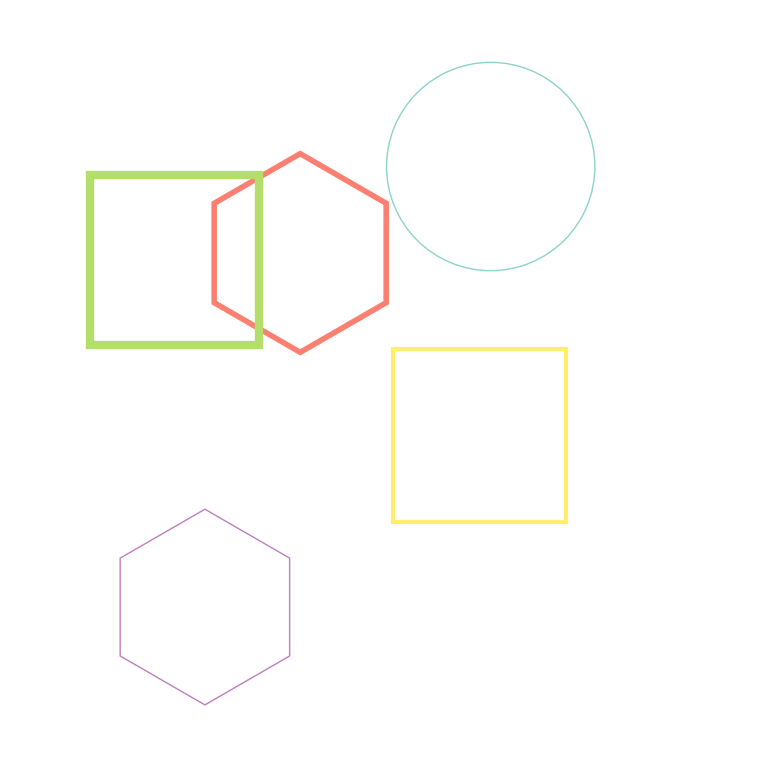[{"shape": "circle", "thickness": 0.5, "radius": 0.68, "center": [0.637, 0.784]}, {"shape": "hexagon", "thickness": 2, "radius": 0.64, "center": [0.39, 0.671]}, {"shape": "square", "thickness": 3, "radius": 0.55, "center": [0.227, 0.662]}, {"shape": "hexagon", "thickness": 0.5, "radius": 0.64, "center": [0.266, 0.212]}, {"shape": "square", "thickness": 1.5, "radius": 0.56, "center": [0.623, 0.435]}]